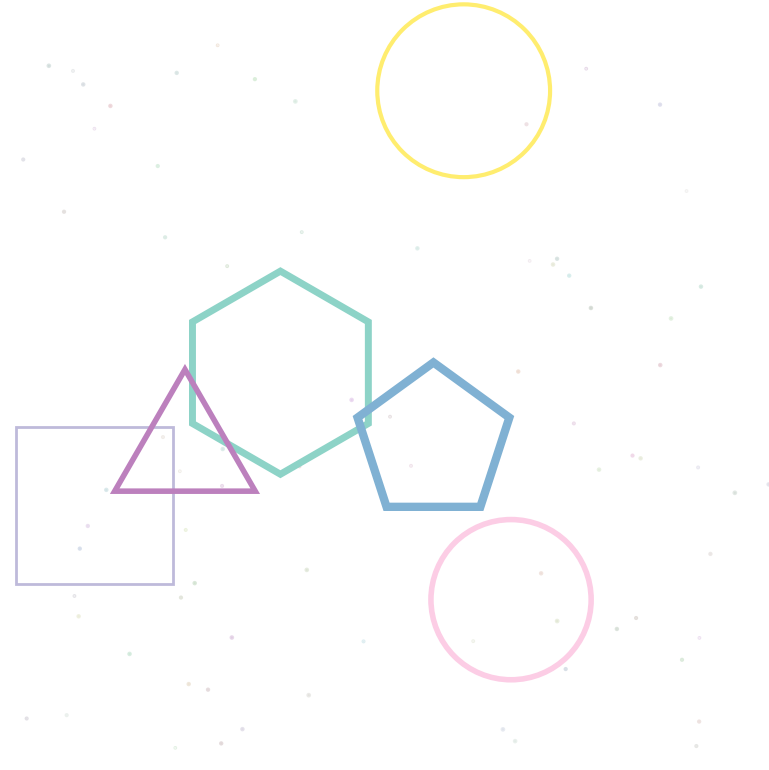[{"shape": "hexagon", "thickness": 2.5, "radius": 0.66, "center": [0.364, 0.516]}, {"shape": "square", "thickness": 1, "radius": 0.51, "center": [0.123, 0.344]}, {"shape": "pentagon", "thickness": 3, "radius": 0.52, "center": [0.563, 0.426]}, {"shape": "circle", "thickness": 2, "radius": 0.52, "center": [0.664, 0.221]}, {"shape": "triangle", "thickness": 2, "radius": 0.53, "center": [0.24, 0.415]}, {"shape": "circle", "thickness": 1.5, "radius": 0.56, "center": [0.602, 0.882]}]